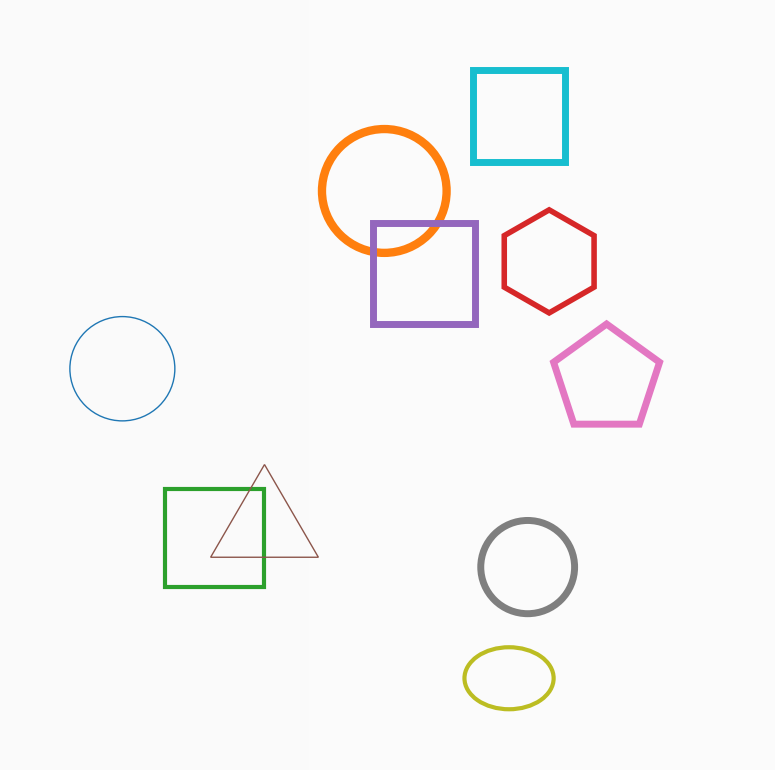[{"shape": "circle", "thickness": 0.5, "radius": 0.34, "center": [0.158, 0.521]}, {"shape": "circle", "thickness": 3, "radius": 0.4, "center": [0.496, 0.752]}, {"shape": "square", "thickness": 1.5, "radius": 0.32, "center": [0.277, 0.301]}, {"shape": "hexagon", "thickness": 2, "radius": 0.33, "center": [0.709, 0.661]}, {"shape": "square", "thickness": 2.5, "radius": 0.33, "center": [0.547, 0.645]}, {"shape": "triangle", "thickness": 0.5, "radius": 0.4, "center": [0.341, 0.316]}, {"shape": "pentagon", "thickness": 2.5, "radius": 0.36, "center": [0.783, 0.507]}, {"shape": "circle", "thickness": 2.5, "radius": 0.3, "center": [0.681, 0.264]}, {"shape": "oval", "thickness": 1.5, "radius": 0.29, "center": [0.657, 0.119]}, {"shape": "square", "thickness": 2.5, "radius": 0.3, "center": [0.67, 0.849]}]